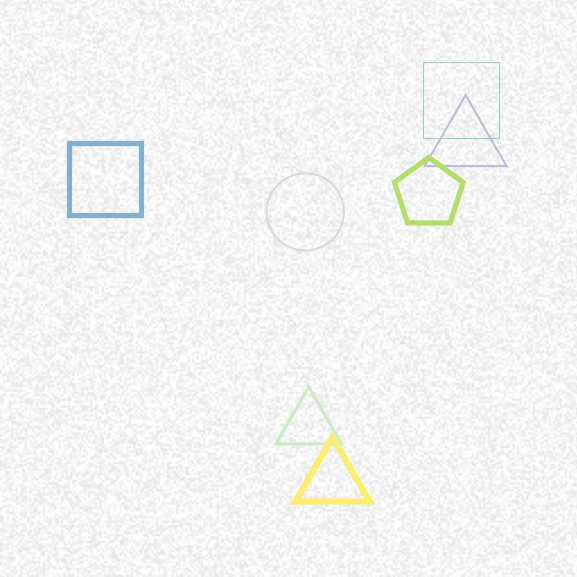[{"shape": "square", "thickness": 0.5, "radius": 0.33, "center": [0.799, 0.827]}, {"shape": "triangle", "thickness": 1, "radius": 0.41, "center": [0.806, 0.752]}, {"shape": "square", "thickness": 2.5, "radius": 0.31, "center": [0.182, 0.689]}, {"shape": "pentagon", "thickness": 2.5, "radius": 0.31, "center": [0.743, 0.664]}, {"shape": "circle", "thickness": 1, "radius": 0.33, "center": [0.529, 0.632]}, {"shape": "triangle", "thickness": 1.5, "radius": 0.33, "center": [0.535, 0.263]}, {"shape": "triangle", "thickness": 3, "radius": 0.37, "center": [0.576, 0.168]}]